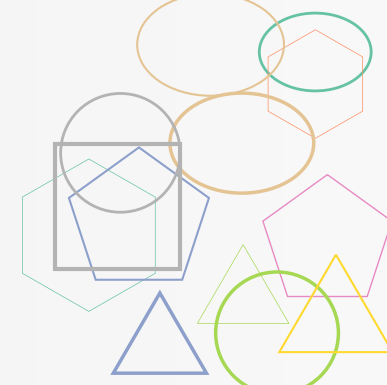[{"shape": "hexagon", "thickness": 0.5, "radius": 0.99, "center": [0.229, 0.389]}, {"shape": "oval", "thickness": 2, "radius": 0.72, "center": [0.813, 0.865]}, {"shape": "hexagon", "thickness": 0.5, "radius": 0.7, "center": [0.814, 0.782]}, {"shape": "triangle", "thickness": 2.5, "radius": 0.69, "center": [0.413, 0.1]}, {"shape": "pentagon", "thickness": 1.5, "radius": 0.95, "center": [0.359, 0.427]}, {"shape": "pentagon", "thickness": 1, "radius": 0.87, "center": [0.845, 0.371]}, {"shape": "triangle", "thickness": 0.5, "radius": 0.68, "center": [0.627, 0.228]}, {"shape": "circle", "thickness": 2.5, "radius": 0.79, "center": [0.715, 0.135]}, {"shape": "triangle", "thickness": 1.5, "radius": 0.84, "center": [0.867, 0.17]}, {"shape": "oval", "thickness": 1.5, "radius": 0.95, "center": [0.543, 0.884]}, {"shape": "oval", "thickness": 2.5, "radius": 0.93, "center": [0.624, 0.628]}, {"shape": "square", "thickness": 3, "radius": 0.81, "center": [0.303, 0.463]}, {"shape": "circle", "thickness": 2, "radius": 0.77, "center": [0.311, 0.603]}]